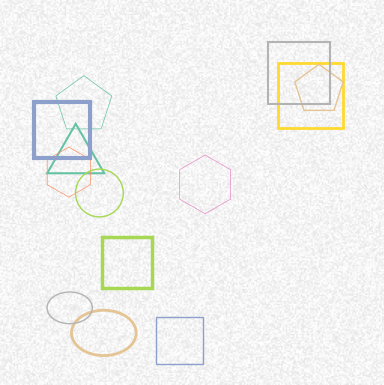[{"shape": "pentagon", "thickness": 0.5, "radius": 0.38, "center": [0.218, 0.727]}, {"shape": "triangle", "thickness": 1.5, "radius": 0.43, "center": [0.197, 0.593]}, {"shape": "hexagon", "thickness": 0.5, "radius": 0.33, "center": [0.179, 0.553]}, {"shape": "square", "thickness": 1, "radius": 0.3, "center": [0.467, 0.115]}, {"shape": "square", "thickness": 3, "radius": 0.36, "center": [0.161, 0.662]}, {"shape": "hexagon", "thickness": 0.5, "radius": 0.38, "center": [0.533, 0.521]}, {"shape": "square", "thickness": 2.5, "radius": 0.33, "center": [0.33, 0.319]}, {"shape": "circle", "thickness": 1, "radius": 0.31, "center": [0.258, 0.499]}, {"shape": "square", "thickness": 2, "radius": 0.43, "center": [0.807, 0.752]}, {"shape": "pentagon", "thickness": 1, "radius": 0.33, "center": [0.829, 0.767]}, {"shape": "oval", "thickness": 2, "radius": 0.42, "center": [0.27, 0.135]}, {"shape": "square", "thickness": 1.5, "radius": 0.4, "center": [0.777, 0.81]}, {"shape": "oval", "thickness": 1, "radius": 0.29, "center": [0.181, 0.2]}]